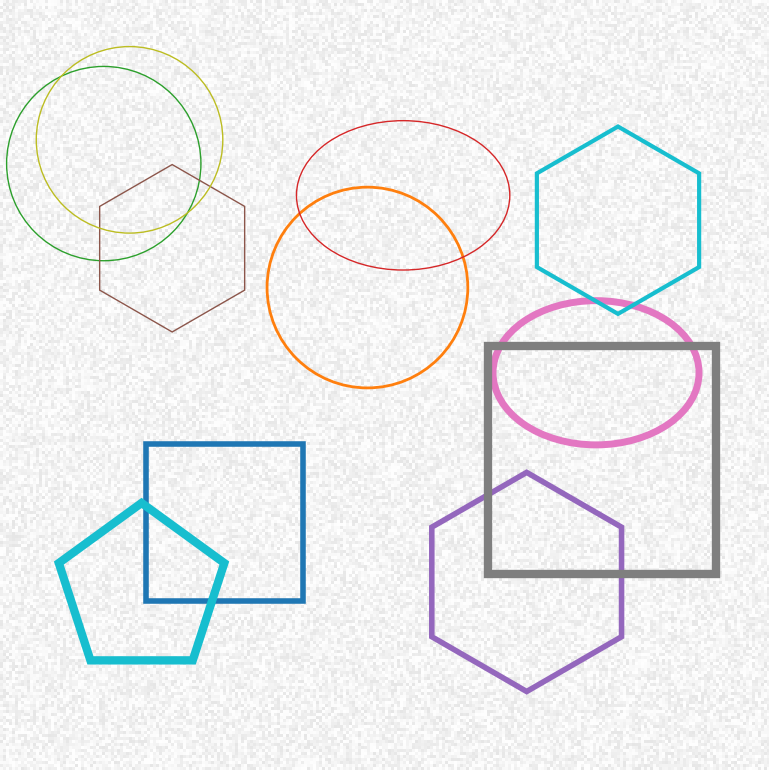[{"shape": "square", "thickness": 2, "radius": 0.51, "center": [0.292, 0.321]}, {"shape": "circle", "thickness": 1, "radius": 0.65, "center": [0.477, 0.627]}, {"shape": "circle", "thickness": 0.5, "radius": 0.63, "center": [0.135, 0.788]}, {"shape": "oval", "thickness": 0.5, "radius": 0.69, "center": [0.524, 0.746]}, {"shape": "hexagon", "thickness": 2, "radius": 0.71, "center": [0.684, 0.244]}, {"shape": "hexagon", "thickness": 0.5, "radius": 0.54, "center": [0.224, 0.678]}, {"shape": "oval", "thickness": 2.5, "radius": 0.67, "center": [0.774, 0.516]}, {"shape": "square", "thickness": 3, "radius": 0.74, "center": [0.781, 0.402]}, {"shape": "circle", "thickness": 0.5, "radius": 0.61, "center": [0.168, 0.818]}, {"shape": "hexagon", "thickness": 1.5, "radius": 0.61, "center": [0.803, 0.714]}, {"shape": "pentagon", "thickness": 3, "radius": 0.57, "center": [0.184, 0.234]}]